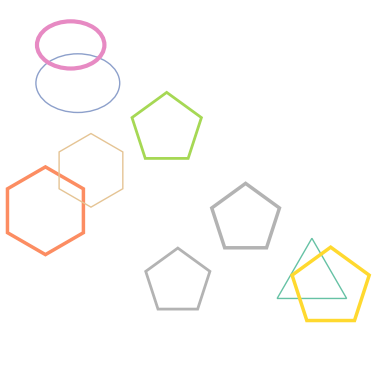[{"shape": "triangle", "thickness": 1, "radius": 0.52, "center": [0.81, 0.277]}, {"shape": "hexagon", "thickness": 2.5, "radius": 0.57, "center": [0.118, 0.453]}, {"shape": "oval", "thickness": 1, "radius": 0.54, "center": [0.202, 0.784]}, {"shape": "oval", "thickness": 3, "radius": 0.44, "center": [0.184, 0.883]}, {"shape": "pentagon", "thickness": 2, "radius": 0.47, "center": [0.433, 0.665]}, {"shape": "pentagon", "thickness": 2.5, "radius": 0.53, "center": [0.859, 0.253]}, {"shape": "hexagon", "thickness": 1, "radius": 0.48, "center": [0.236, 0.558]}, {"shape": "pentagon", "thickness": 2, "radius": 0.44, "center": [0.462, 0.268]}, {"shape": "pentagon", "thickness": 2.5, "radius": 0.46, "center": [0.638, 0.431]}]